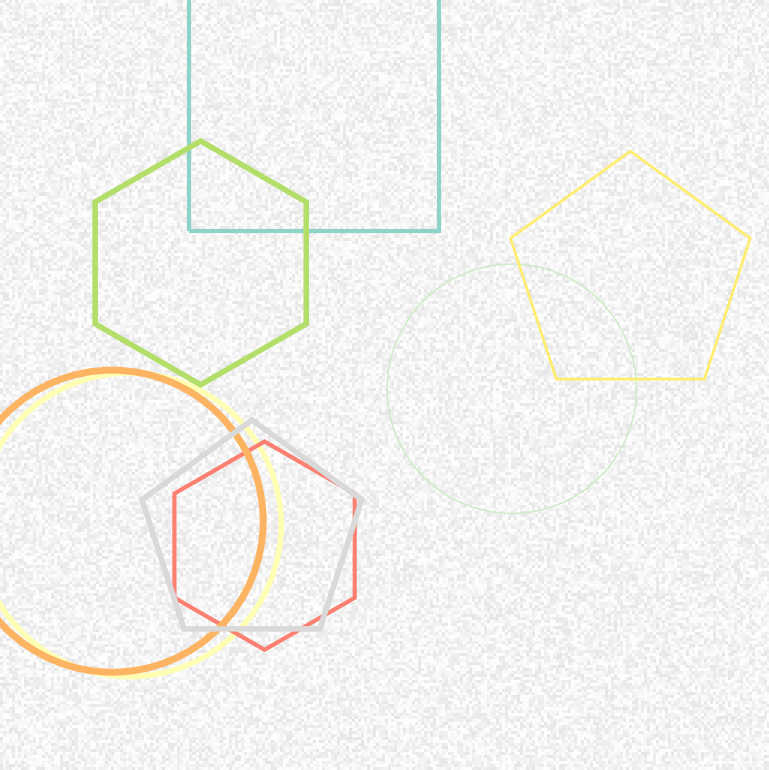[{"shape": "square", "thickness": 1.5, "radius": 0.81, "center": [0.408, 0.862]}, {"shape": "circle", "thickness": 2, "radius": 0.99, "center": [0.168, 0.318]}, {"shape": "hexagon", "thickness": 1.5, "radius": 0.68, "center": [0.344, 0.291]}, {"shape": "circle", "thickness": 2.5, "radius": 0.98, "center": [0.146, 0.323]}, {"shape": "hexagon", "thickness": 2, "radius": 0.79, "center": [0.261, 0.659]}, {"shape": "pentagon", "thickness": 2, "radius": 0.75, "center": [0.327, 0.305]}, {"shape": "circle", "thickness": 0.5, "radius": 0.81, "center": [0.665, 0.495]}, {"shape": "pentagon", "thickness": 1, "radius": 0.82, "center": [0.819, 0.64]}]